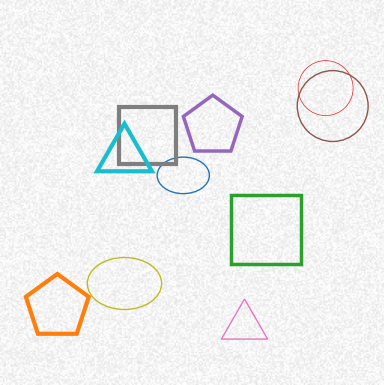[{"shape": "oval", "thickness": 1, "radius": 0.34, "center": [0.476, 0.544]}, {"shape": "pentagon", "thickness": 3, "radius": 0.43, "center": [0.149, 0.203]}, {"shape": "square", "thickness": 2.5, "radius": 0.45, "center": [0.69, 0.404]}, {"shape": "circle", "thickness": 0.5, "radius": 0.36, "center": [0.846, 0.771]}, {"shape": "pentagon", "thickness": 2.5, "radius": 0.4, "center": [0.553, 0.673]}, {"shape": "circle", "thickness": 1, "radius": 0.46, "center": [0.864, 0.725]}, {"shape": "triangle", "thickness": 1, "radius": 0.35, "center": [0.635, 0.154]}, {"shape": "square", "thickness": 3, "radius": 0.37, "center": [0.383, 0.647]}, {"shape": "oval", "thickness": 1, "radius": 0.48, "center": [0.323, 0.264]}, {"shape": "triangle", "thickness": 3, "radius": 0.41, "center": [0.323, 0.596]}]